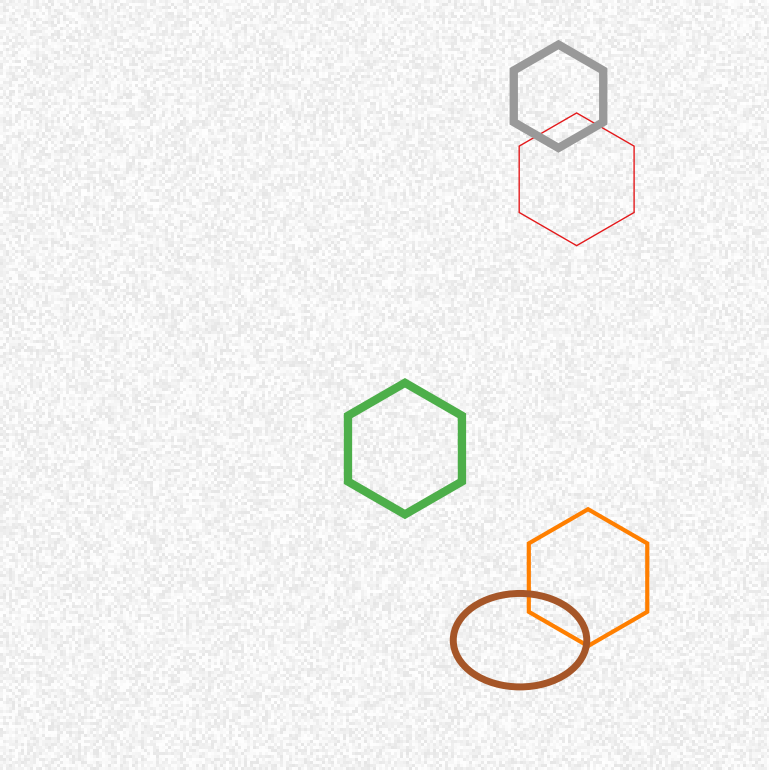[{"shape": "hexagon", "thickness": 0.5, "radius": 0.43, "center": [0.749, 0.767]}, {"shape": "hexagon", "thickness": 3, "radius": 0.43, "center": [0.526, 0.417]}, {"shape": "hexagon", "thickness": 1.5, "radius": 0.44, "center": [0.764, 0.25]}, {"shape": "oval", "thickness": 2.5, "radius": 0.43, "center": [0.675, 0.169]}, {"shape": "hexagon", "thickness": 3, "radius": 0.34, "center": [0.725, 0.875]}]